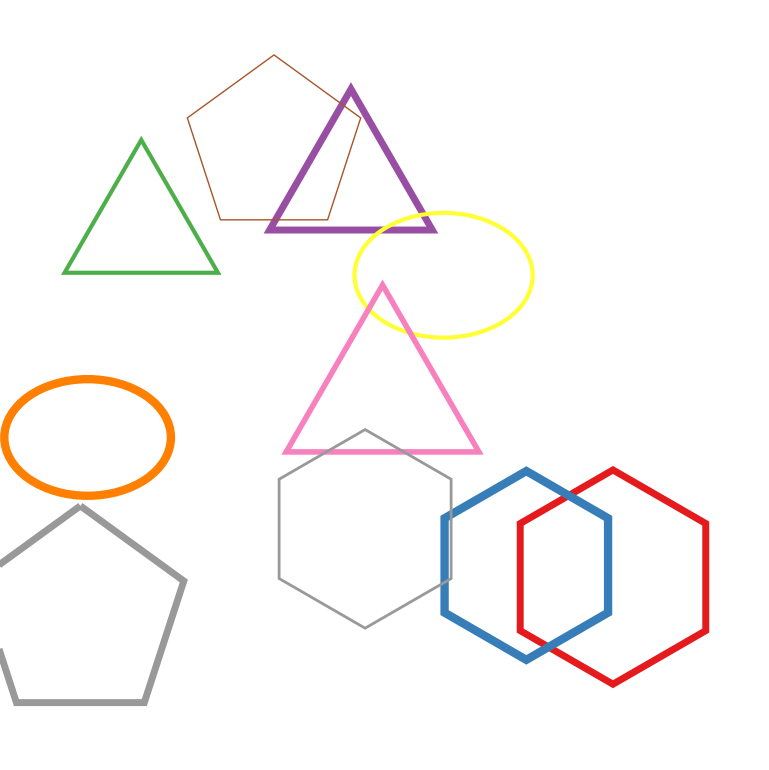[{"shape": "hexagon", "thickness": 2.5, "radius": 0.7, "center": [0.796, 0.251]}, {"shape": "hexagon", "thickness": 3, "radius": 0.61, "center": [0.684, 0.266]}, {"shape": "triangle", "thickness": 1.5, "radius": 0.57, "center": [0.183, 0.703]}, {"shape": "triangle", "thickness": 2.5, "radius": 0.61, "center": [0.456, 0.762]}, {"shape": "oval", "thickness": 3, "radius": 0.54, "center": [0.114, 0.432]}, {"shape": "oval", "thickness": 1.5, "radius": 0.58, "center": [0.576, 0.643]}, {"shape": "pentagon", "thickness": 0.5, "radius": 0.59, "center": [0.356, 0.81]}, {"shape": "triangle", "thickness": 2, "radius": 0.72, "center": [0.497, 0.485]}, {"shape": "pentagon", "thickness": 2.5, "radius": 0.71, "center": [0.104, 0.202]}, {"shape": "hexagon", "thickness": 1, "radius": 0.64, "center": [0.474, 0.313]}]